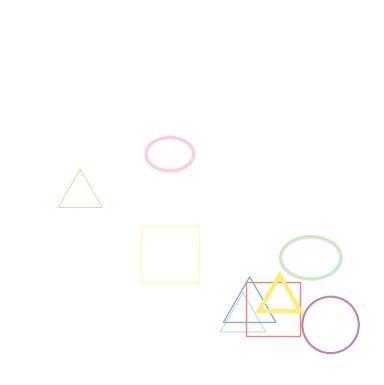[{"shape": "triangle", "thickness": 0.5, "radius": 0.34, "center": [0.631, 0.172]}, {"shape": "square", "thickness": 1, "radius": 0.37, "center": [0.441, 0.339]}, {"shape": "square", "thickness": 1, "radius": 0.35, "center": [0.709, 0.197]}, {"shape": "triangle", "thickness": 1, "radius": 0.4, "center": [0.648, 0.202]}, {"shape": "triangle", "thickness": 0.5, "radius": 0.33, "center": [0.208, 0.494]}, {"shape": "oval", "thickness": 2.5, "radius": 0.31, "center": [0.441, 0.6]}, {"shape": "circle", "thickness": 1.5, "radius": 0.37, "center": [0.859, 0.156]}, {"shape": "oval", "thickness": 2.5, "radius": 0.39, "center": [0.807, 0.33]}, {"shape": "triangle", "thickness": 3, "radius": 0.31, "center": [0.727, 0.223]}]